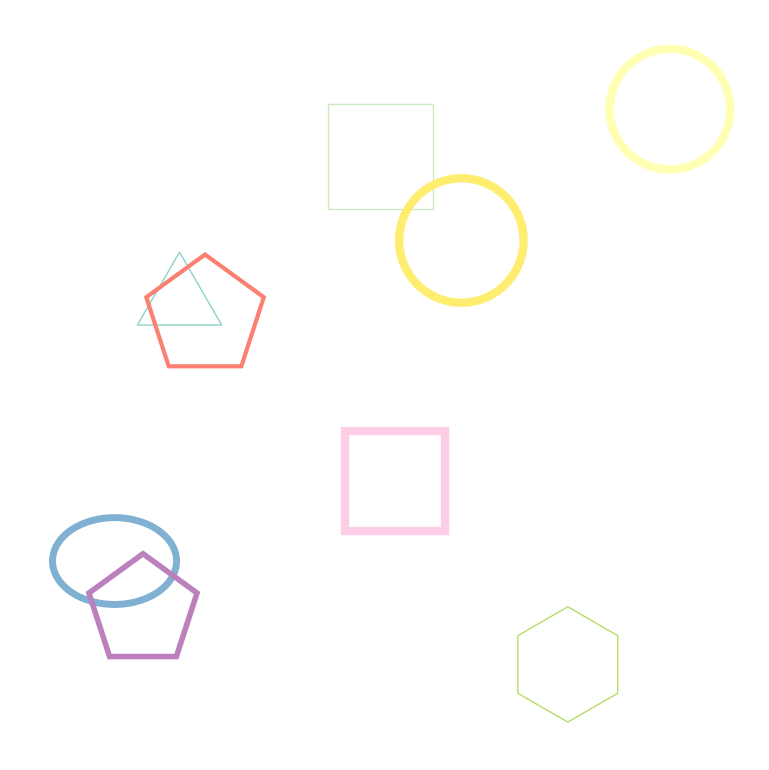[{"shape": "triangle", "thickness": 0.5, "radius": 0.32, "center": [0.233, 0.609]}, {"shape": "circle", "thickness": 3, "radius": 0.39, "center": [0.87, 0.858]}, {"shape": "pentagon", "thickness": 1.5, "radius": 0.4, "center": [0.266, 0.589]}, {"shape": "oval", "thickness": 2.5, "radius": 0.4, "center": [0.149, 0.271]}, {"shape": "hexagon", "thickness": 0.5, "radius": 0.37, "center": [0.737, 0.137]}, {"shape": "square", "thickness": 3, "radius": 0.32, "center": [0.513, 0.375]}, {"shape": "pentagon", "thickness": 2, "radius": 0.37, "center": [0.186, 0.207]}, {"shape": "square", "thickness": 0.5, "radius": 0.34, "center": [0.494, 0.797]}, {"shape": "circle", "thickness": 3, "radius": 0.4, "center": [0.599, 0.688]}]